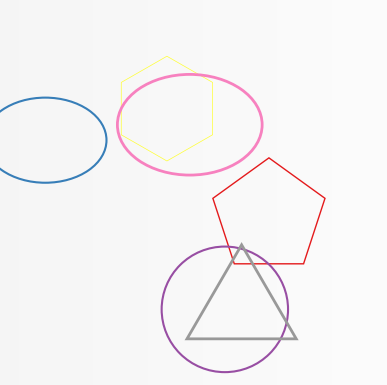[{"shape": "pentagon", "thickness": 1, "radius": 0.76, "center": [0.694, 0.438]}, {"shape": "oval", "thickness": 1.5, "radius": 0.79, "center": [0.117, 0.636]}, {"shape": "circle", "thickness": 1.5, "radius": 0.82, "center": [0.58, 0.196]}, {"shape": "hexagon", "thickness": 0.5, "radius": 0.68, "center": [0.431, 0.718]}, {"shape": "oval", "thickness": 2, "radius": 0.93, "center": [0.49, 0.676]}, {"shape": "triangle", "thickness": 2, "radius": 0.81, "center": [0.624, 0.201]}]